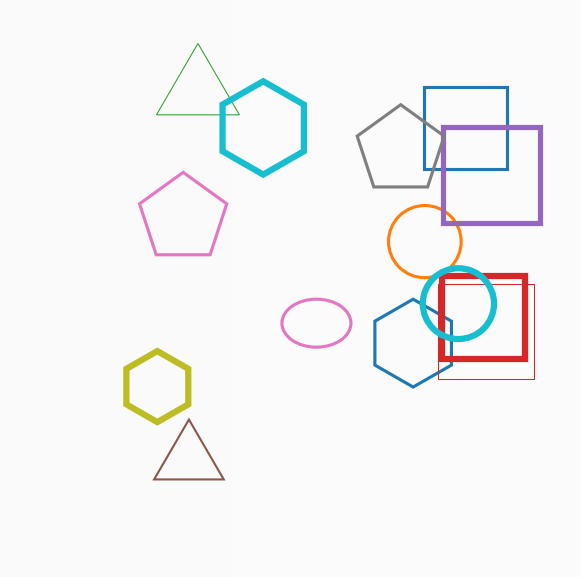[{"shape": "square", "thickness": 1.5, "radius": 0.36, "center": [0.801, 0.777]}, {"shape": "hexagon", "thickness": 1.5, "radius": 0.38, "center": [0.711, 0.405]}, {"shape": "circle", "thickness": 1.5, "radius": 0.31, "center": [0.731, 0.581]}, {"shape": "triangle", "thickness": 0.5, "radius": 0.41, "center": [0.341, 0.841]}, {"shape": "square", "thickness": 3, "radius": 0.36, "center": [0.832, 0.45]}, {"shape": "square", "thickness": 0.5, "radius": 0.41, "center": [0.836, 0.425]}, {"shape": "square", "thickness": 2.5, "radius": 0.42, "center": [0.846, 0.696]}, {"shape": "triangle", "thickness": 1, "radius": 0.35, "center": [0.325, 0.204]}, {"shape": "oval", "thickness": 1.5, "radius": 0.3, "center": [0.544, 0.44]}, {"shape": "pentagon", "thickness": 1.5, "radius": 0.39, "center": [0.315, 0.622]}, {"shape": "pentagon", "thickness": 1.5, "radius": 0.39, "center": [0.689, 0.739]}, {"shape": "hexagon", "thickness": 3, "radius": 0.31, "center": [0.271, 0.33]}, {"shape": "hexagon", "thickness": 3, "radius": 0.4, "center": [0.453, 0.778]}, {"shape": "circle", "thickness": 3, "radius": 0.31, "center": [0.789, 0.473]}]